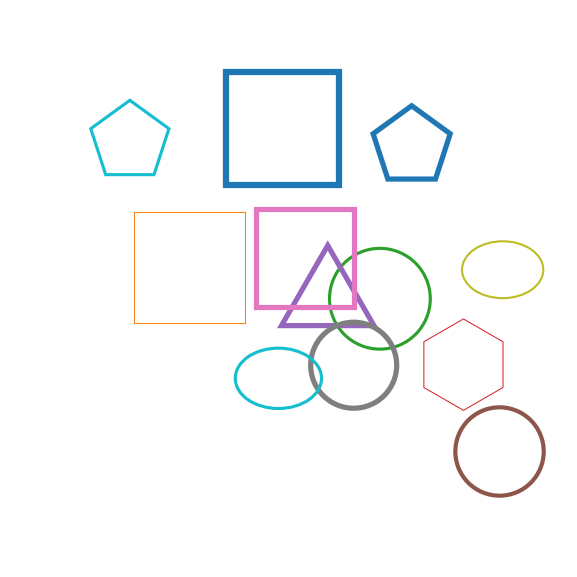[{"shape": "square", "thickness": 3, "radius": 0.49, "center": [0.489, 0.776]}, {"shape": "pentagon", "thickness": 2.5, "radius": 0.35, "center": [0.713, 0.746]}, {"shape": "square", "thickness": 0.5, "radius": 0.48, "center": [0.328, 0.535]}, {"shape": "circle", "thickness": 1.5, "radius": 0.44, "center": [0.658, 0.482]}, {"shape": "hexagon", "thickness": 0.5, "radius": 0.4, "center": [0.802, 0.368]}, {"shape": "triangle", "thickness": 2.5, "radius": 0.46, "center": [0.567, 0.482]}, {"shape": "circle", "thickness": 2, "radius": 0.38, "center": [0.865, 0.217]}, {"shape": "square", "thickness": 2.5, "radius": 0.42, "center": [0.528, 0.553]}, {"shape": "circle", "thickness": 2.5, "radius": 0.37, "center": [0.612, 0.367]}, {"shape": "oval", "thickness": 1, "radius": 0.35, "center": [0.87, 0.532]}, {"shape": "pentagon", "thickness": 1.5, "radius": 0.36, "center": [0.225, 0.754]}, {"shape": "oval", "thickness": 1.5, "radius": 0.37, "center": [0.482, 0.344]}]